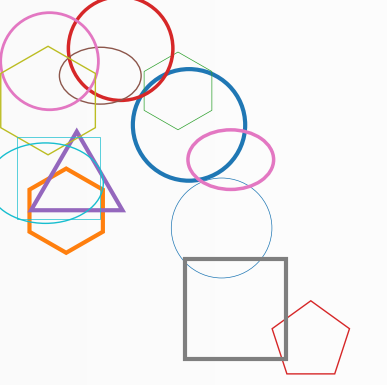[{"shape": "circle", "thickness": 3, "radius": 0.72, "center": [0.488, 0.676]}, {"shape": "circle", "thickness": 0.5, "radius": 0.65, "center": [0.572, 0.408]}, {"shape": "hexagon", "thickness": 3, "radius": 0.55, "center": [0.171, 0.453]}, {"shape": "hexagon", "thickness": 0.5, "radius": 0.5, "center": [0.459, 0.764]}, {"shape": "circle", "thickness": 2.5, "radius": 0.67, "center": [0.311, 0.874]}, {"shape": "pentagon", "thickness": 1, "radius": 0.52, "center": [0.802, 0.114]}, {"shape": "triangle", "thickness": 3, "radius": 0.68, "center": [0.198, 0.522]}, {"shape": "oval", "thickness": 1, "radius": 0.53, "center": [0.259, 0.803]}, {"shape": "circle", "thickness": 2, "radius": 0.63, "center": [0.128, 0.841]}, {"shape": "oval", "thickness": 2.5, "radius": 0.55, "center": [0.596, 0.585]}, {"shape": "square", "thickness": 3, "radius": 0.65, "center": [0.607, 0.197]}, {"shape": "hexagon", "thickness": 1, "radius": 0.7, "center": [0.124, 0.739]}, {"shape": "oval", "thickness": 1, "radius": 0.75, "center": [0.117, 0.524]}, {"shape": "square", "thickness": 0.5, "radius": 0.53, "center": [0.151, 0.539]}]